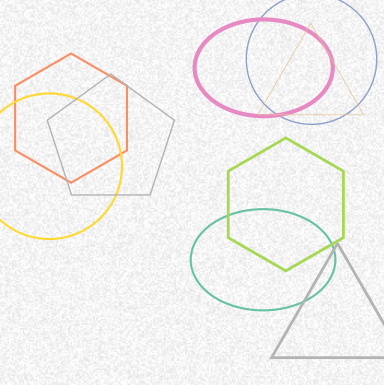[{"shape": "oval", "thickness": 1.5, "radius": 0.94, "center": [0.683, 0.325]}, {"shape": "hexagon", "thickness": 1.5, "radius": 0.84, "center": [0.185, 0.693]}, {"shape": "circle", "thickness": 1, "radius": 0.85, "center": [0.809, 0.846]}, {"shape": "oval", "thickness": 3, "radius": 0.9, "center": [0.685, 0.824]}, {"shape": "hexagon", "thickness": 2, "radius": 0.86, "center": [0.742, 0.469]}, {"shape": "circle", "thickness": 1.5, "radius": 0.95, "center": [0.128, 0.568]}, {"shape": "triangle", "thickness": 0.5, "radius": 0.79, "center": [0.807, 0.781]}, {"shape": "pentagon", "thickness": 1, "radius": 0.87, "center": [0.288, 0.634]}, {"shape": "triangle", "thickness": 2, "radius": 0.99, "center": [0.877, 0.17]}]